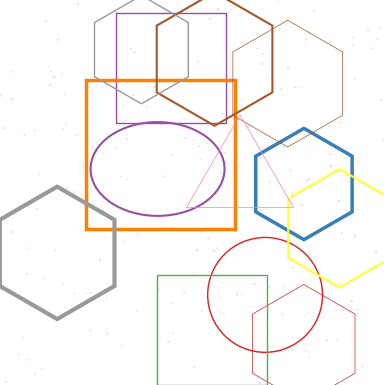[{"shape": "hexagon", "thickness": 0.5, "radius": 0.77, "center": [0.789, 0.107]}, {"shape": "circle", "thickness": 1, "radius": 0.75, "center": [0.689, 0.234]}, {"shape": "hexagon", "thickness": 2.5, "radius": 0.72, "center": [0.789, 0.522]}, {"shape": "square", "thickness": 1, "radius": 0.71, "center": [0.551, 0.144]}, {"shape": "oval", "thickness": 1.5, "radius": 0.87, "center": [0.409, 0.561]}, {"shape": "square", "thickness": 1, "radius": 0.71, "center": [0.443, 0.824]}, {"shape": "square", "thickness": 2.5, "radius": 0.97, "center": [0.416, 0.6]}, {"shape": "hexagon", "thickness": 1.5, "radius": 0.77, "center": [0.882, 0.407]}, {"shape": "hexagon", "thickness": 1.5, "radius": 0.87, "center": [0.557, 0.847]}, {"shape": "hexagon", "thickness": 0.5, "radius": 0.82, "center": [0.747, 0.783]}, {"shape": "triangle", "thickness": 0.5, "radius": 0.8, "center": [0.623, 0.541]}, {"shape": "hexagon", "thickness": 1, "radius": 0.7, "center": [0.367, 0.871]}, {"shape": "hexagon", "thickness": 3, "radius": 0.86, "center": [0.149, 0.343]}]